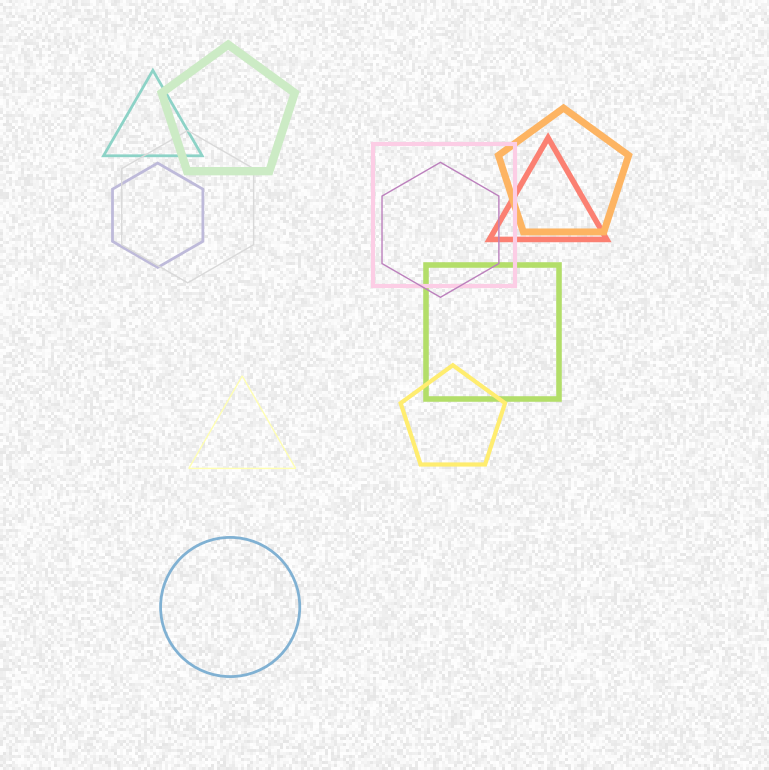[{"shape": "triangle", "thickness": 1, "radius": 0.37, "center": [0.199, 0.835]}, {"shape": "triangle", "thickness": 0.5, "radius": 0.4, "center": [0.315, 0.432]}, {"shape": "hexagon", "thickness": 1, "radius": 0.34, "center": [0.205, 0.72]}, {"shape": "triangle", "thickness": 2, "radius": 0.44, "center": [0.712, 0.733]}, {"shape": "circle", "thickness": 1, "radius": 0.45, "center": [0.299, 0.212]}, {"shape": "pentagon", "thickness": 2.5, "radius": 0.44, "center": [0.732, 0.771]}, {"shape": "square", "thickness": 2, "radius": 0.43, "center": [0.64, 0.569]}, {"shape": "square", "thickness": 1.5, "radius": 0.46, "center": [0.577, 0.72]}, {"shape": "hexagon", "thickness": 0.5, "radius": 0.49, "center": [0.244, 0.732]}, {"shape": "hexagon", "thickness": 0.5, "radius": 0.44, "center": [0.572, 0.702]}, {"shape": "pentagon", "thickness": 3, "radius": 0.45, "center": [0.296, 0.851]}, {"shape": "pentagon", "thickness": 1.5, "radius": 0.36, "center": [0.588, 0.454]}]